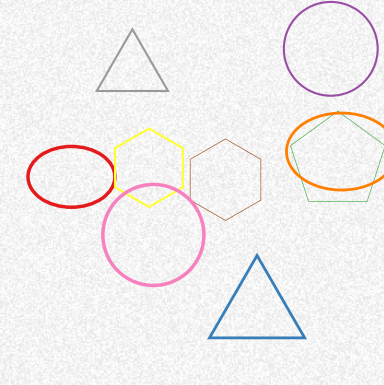[{"shape": "oval", "thickness": 2.5, "radius": 0.56, "center": [0.186, 0.541]}, {"shape": "triangle", "thickness": 2, "radius": 0.71, "center": [0.668, 0.194]}, {"shape": "pentagon", "thickness": 0.5, "radius": 0.65, "center": [0.877, 0.582]}, {"shape": "circle", "thickness": 1.5, "radius": 0.61, "center": [0.859, 0.873]}, {"shape": "oval", "thickness": 2, "radius": 0.71, "center": [0.887, 0.606]}, {"shape": "hexagon", "thickness": 1.5, "radius": 0.51, "center": [0.387, 0.564]}, {"shape": "hexagon", "thickness": 0.5, "radius": 0.53, "center": [0.586, 0.533]}, {"shape": "circle", "thickness": 2.5, "radius": 0.66, "center": [0.398, 0.39]}, {"shape": "triangle", "thickness": 1.5, "radius": 0.53, "center": [0.344, 0.817]}]